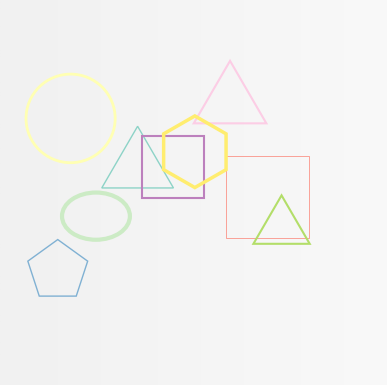[{"shape": "triangle", "thickness": 1, "radius": 0.53, "center": [0.355, 0.565]}, {"shape": "circle", "thickness": 2, "radius": 0.58, "center": [0.182, 0.692]}, {"shape": "square", "thickness": 0.5, "radius": 0.53, "center": [0.691, 0.489]}, {"shape": "pentagon", "thickness": 1, "radius": 0.41, "center": [0.149, 0.297]}, {"shape": "triangle", "thickness": 1.5, "radius": 0.42, "center": [0.727, 0.409]}, {"shape": "triangle", "thickness": 1.5, "radius": 0.54, "center": [0.594, 0.734]}, {"shape": "square", "thickness": 1.5, "radius": 0.4, "center": [0.447, 0.567]}, {"shape": "oval", "thickness": 3, "radius": 0.44, "center": [0.248, 0.439]}, {"shape": "hexagon", "thickness": 2.5, "radius": 0.46, "center": [0.503, 0.606]}]